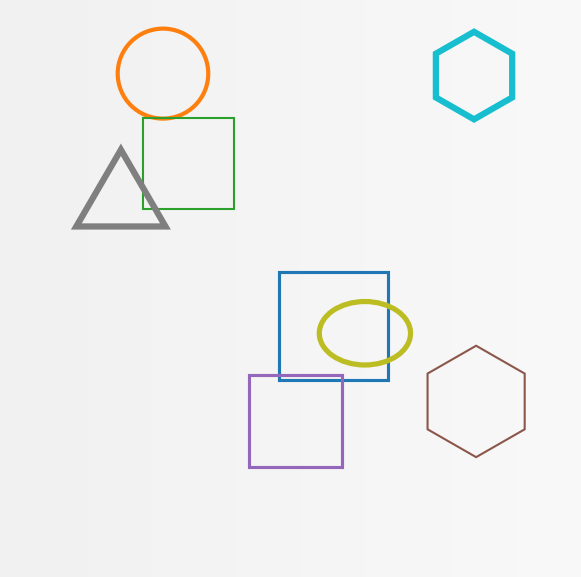[{"shape": "square", "thickness": 1.5, "radius": 0.47, "center": [0.574, 0.435]}, {"shape": "circle", "thickness": 2, "radius": 0.39, "center": [0.28, 0.872]}, {"shape": "square", "thickness": 1, "radius": 0.39, "center": [0.324, 0.716]}, {"shape": "square", "thickness": 1.5, "radius": 0.4, "center": [0.508, 0.27]}, {"shape": "hexagon", "thickness": 1, "radius": 0.48, "center": [0.819, 0.304]}, {"shape": "triangle", "thickness": 3, "radius": 0.44, "center": [0.208, 0.651]}, {"shape": "oval", "thickness": 2.5, "radius": 0.39, "center": [0.628, 0.422]}, {"shape": "hexagon", "thickness": 3, "radius": 0.38, "center": [0.816, 0.868]}]